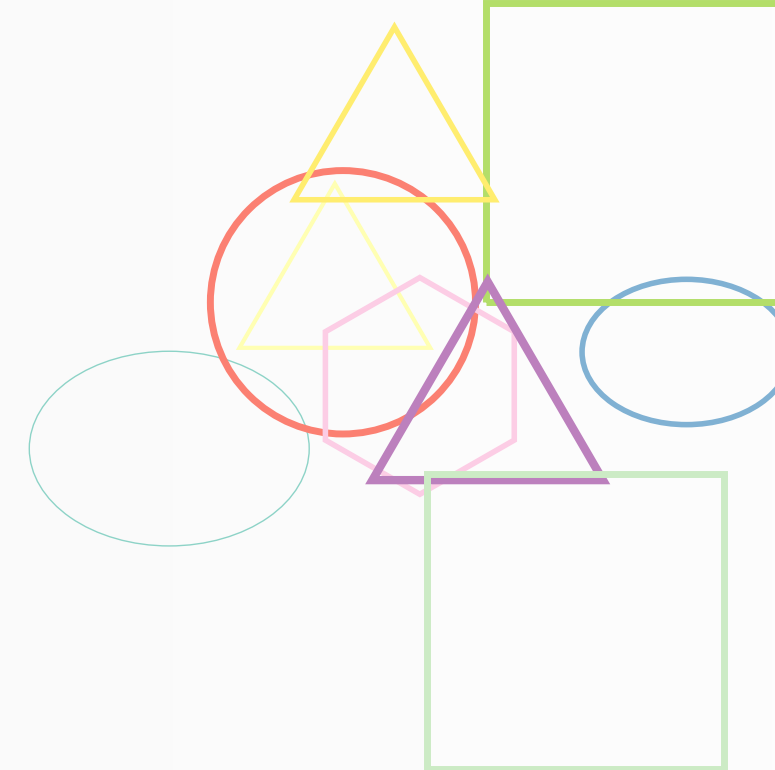[{"shape": "oval", "thickness": 0.5, "radius": 0.9, "center": [0.218, 0.417]}, {"shape": "triangle", "thickness": 1.5, "radius": 0.71, "center": [0.432, 0.619]}, {"shape": "circle", "thickness": 2.5, "radius": 0.86, "center": [0.442, 0.607]}, {"shape": "oval", "thickness": 2, "radius": 0.67, "center": [0.886, 0.543]}, {"shape": "square", "thickness": 2.5, "radius": 0.97, "center": [0.821, 0.802]}, {"shape": "hexagon", "thickness": 2, "radius": 0.7, "center": [0.542, 0.499]}, {"shape": "triangle", "thickness": 3, "radius": 0.86, "center": [0.629, 0.462]}, {"shape": "square", "thickness": 2.5, "radius": 0.96, "center": [0.743, 0.193]}, {"shape": "triangle", "thickness": 2, "radius": 0.75, "center": [0.509, 0.815]}]